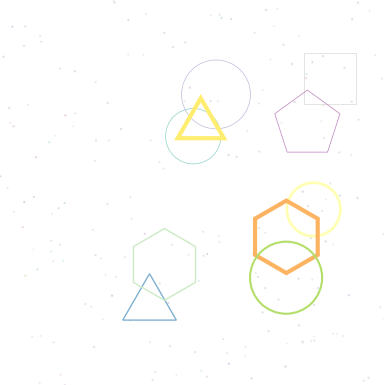[{"shape": "circle", "thickness": 0.5, "radius": 0.36, "center": [0.502, 0.646]}, {"shape": "circle", "thickness": 2, "radius": 0.35, "center": [0.815, 0.456]}, {"shape": "circle", "thickness": 0.5, "radius": 0.45, "center": [0.561, 0.755]}, {"shape": "triangle", "thickness": 1, "radius": 0.4, "center": [0.388, 0.209]}, {"shape": "hexagon", "thickness": 3, "radius": 0.47, "center": [0.744, 0.385]}, {"shape": "circle", "thickness": 1.5, "radius": 0.47, "center": [0.743, 0.279]}, {"shape": "square", "thickness": 0.5, "radius": 0.34, "center": [0.857, 0.796]}, {"shape": "pentagon", "thickness": 0.5, "radius": 0.45, "center": [0.798, 0.677]}, {"shape": "hexagon", "thickness": 1, "radius": 0.47, "center": [0.427, 0.313]}, {"shape": "triangle", "thickness": 3, "radius": 0.35, "center": [0.521, 0.676]}]